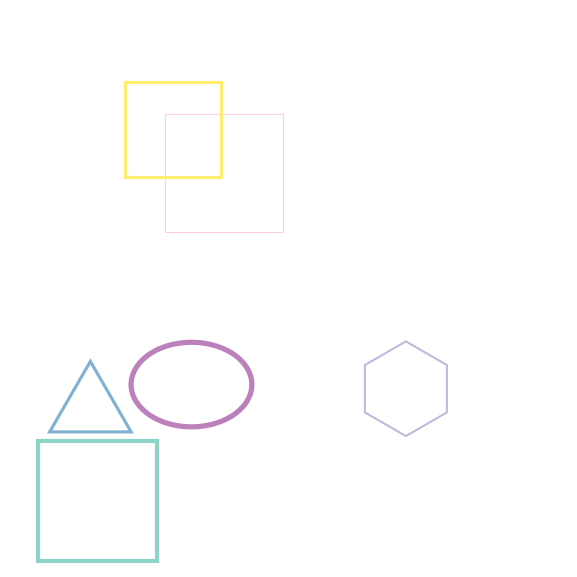[{"shape": "square", "thickness": 2, "radius": 0.52, "center": [0.169, 0.131]}, {"shape": "hexagon", "thickness": 1, "radius": 0.41, "center": [0.703, 0.326]}, {"shape": "triangle", "thickness": 1.5, "radius": 0.41, "center": [0.156, 0.292]}, {"shape": "square", "thickness": 0.5, "radius": 0.51, "center": [0.388, 0.7]}, {"shape": "oval", "thickness": 2.5, "radius": 0.52, "center": [0.332, 0.333]}, {"shape": "square", "thickness": 1.5, "radius": 0.41, "center": [0.299, 0.775]}]